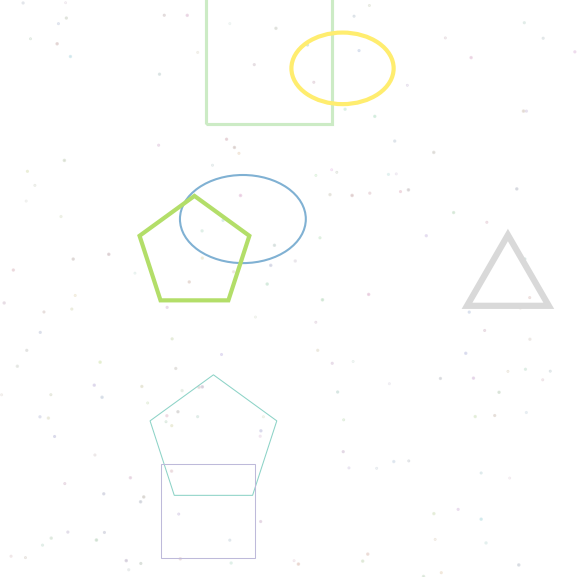[{"shape": "pentagon", "thickness": 0.5, "radius": 0.58, "center": [0.37, 0.235]}, {"shape": "square", "thickness": 0.5, "radius": 0.4, "center": [0.36, 0.114]}, {"shape": "oval", "thickness": 1, "radius": 0.54, "center": [0.421, 0.62]}, {"shape": "pentagon", "thickness": 2, "radius": 0.5, "center": [0.337, 0.56]}, {"shape": "triangle", "thickness": 3, "radius": 0.41, "center": [0.88, 0.51]}, {"shape": "square", "thickness": 1.5, "radius": 0.54, "center": [0.466, 0.894]}, {"shape": "oval", "thickness": 2, "radius": 0.44, "center": [0.593, 0.881]}]